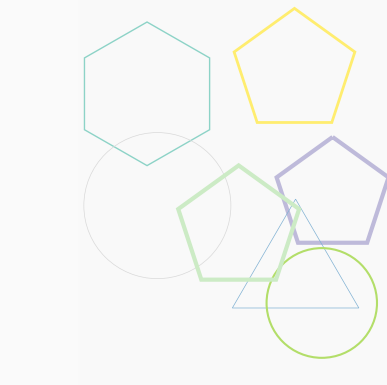[{"shape": "hexagon", "thickness": 1, "radius": 0.93, "center": [0.379, 0.756]}, {"shape": "pentagon", "thickness": 3, "radius": 0.76, "center": [0.858, 0.492]}, {"shape": "triangle", "thickness": 0.5, "radius": 0.94, "center": [0.763, 0.294]}, {"shape": "circle", "thickness": 1.5, "radius": 0.71, "center": [0.83, 0.213]}, {"shape": "circle", "thickness": 0.5, "radius": 0.95, "center": [0.406, 0.466]}, {"shape": "pentagon", "thickness": 3, "radius": 0.82, "center": [0.616, 0.406]}, {"shape": "pentagon", "thickness": 2, "radius": 0.82, "center": [0.76, 0.814]}]